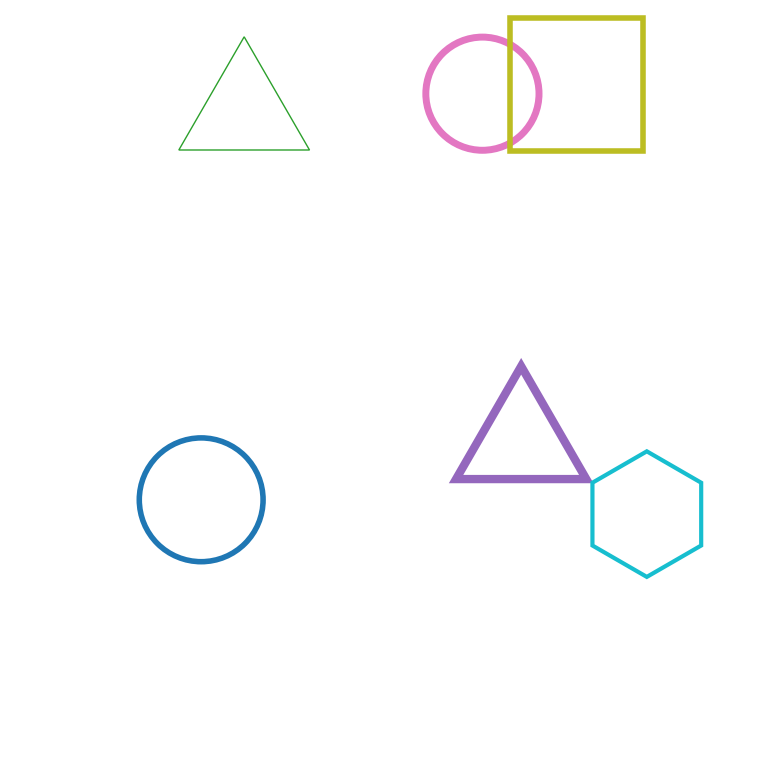[{"shape": "circle", "thickness": 2, "radius": 0.4, "center": [0.261, 0.351]}, {"shape": "triangle", "thickness": 0.5, "radius": 0.49, "center": [0.317, 0.854]}, {"shape": "triangle", "thickness": 3, "radius": 0.49, "center": [0.677, 0.427]}, {"shape": "circle", "thickness": 2.5, "radius": 0.37, "center": [0.627, 0.878]}, {"shape": "square", "thickness": 2, "radius": 0.43, "center": [0.748, 0.891]}, {"shape": "hexagon", "thickness": 1.5, "radius": 0.41, "center": [0.84, 0.332]}]